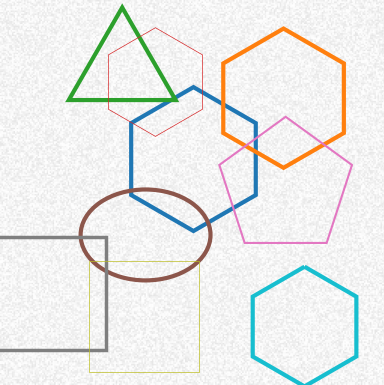[{"shape": "hexagon", "thickness": 3, "radius": 0.93, "center": [0.503, 0.587]}, {"shape": "hexagon", "thickness": 3, "radius": 0.9, "center": [0.737, 0.745]}, {"shape": "triangle", "thickness": 3, "radius": 0.8, "center": [0.317, 0.82]}, {"shape": "hexagon", "thickness": 0.5, "radius": 0.71, "center": [0.404, 0.787]}, {"shape": "oval", "thickness": 3, "radius": 0.84, "center": [0.378, 0.39]}, {"shape": "pentagon", "thickness": 1.5, "radius": 0.91, "center": [0.742, 0.516]}, {"shape": "square", "thickness": 2.5, "radius": 0.73, "center": [0.128, 0.238]}, {"shape": "square", "thickness": 0.5, "radius": 0.72, "center": [0.374, 0.178]}, {"shape": "hexagon", "thickness": 3, "radius": 0.78, "center": [0.791, 0.152]}]